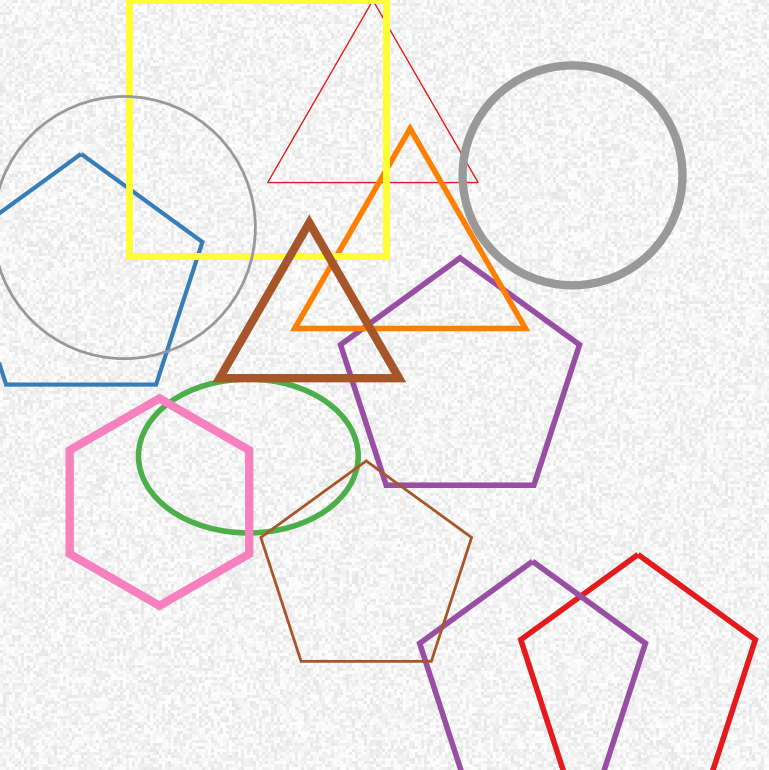[{"shape": "triangle", "thickness": 0.5, "radius": 0.79, "center": [0.484, 0.842]}, {"shape": "pentagon", "thickness": 2, "radius": 0.8, "center": [0.829, 0.12]}, {"shape": "pentagon", "thickness": 1.5, "radius": 0.83, "center": [0.105, 0.635]}, {"shape": "oval", "thickness": 2, "radius": 0.71, "center": [0.323, 0.408]}, {"shape": "pentagon", "thickness": 2, "radius": 0.82, "center": [0.597, 0.502]}, {"shape": "pentagon", "thickness": 2, "radius": 0.77, "center": [0.692, 0.117]}, {"shape": "triangle", "thickness": 2, "radius": 0.87, "center": [0.533, 0.66]}, {"shape": "square", "thickness": 2.5, "radius": 0.83, "center": [0.334, 0.834]}, {"shape": "triangle", "thickness": 3, "radius": 0.67, "center": [0.402, 0.576]}, {"shape": "pentagon", "thickness": 1, "radius": 0.72, "center": [0.476, 0.258]}, {"shape": "hexagon", "thickness": 3, "radius": 0.67, "center": [0.207, 0.348]}, {"shape": "circle", "thickness": 3, "radius": 0.71, "center": [0.744, 0.772]}, {"shape": "circle", "thickness": 1, "radius": 0.85, "center": [0.161, 0.704]}]